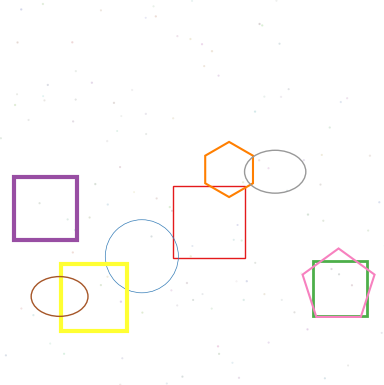[{"shape": "square", "thickness": 1, "radius": 0.47, "center": [0.542, 0.423]}, {"shape": "circle", "thickness": 0.5, "radius": 0.47, "center": [0.368, 0.334]}, {"shape": "square", "thickness": 2, "radius": 0.35, "center": [0.884, 0.251]}, {"shape": "square", "thickness": 3, "radius": 0.41, "center": [0.118, 0.458]}, {"shape": "hexagon", "thickness": 1.5, "radius": 0.36, "center": [0.595, 0.56]}, {"shape": "square", "thickness": 3, "radius": 0.43, "center": [0.244, 0.228]}, {"shape": "oval", "thickness": 1, "radius": 0.37, "center": [0.155, 0.23]}, {"shape": "pentagon", "thickness": 1.5, "radius": 0.49, "center": [0.879, 0.256]}, {"shape": "oval", "thickness": 1, "radius": 0.4, "center": [0.715, 0.554]}]